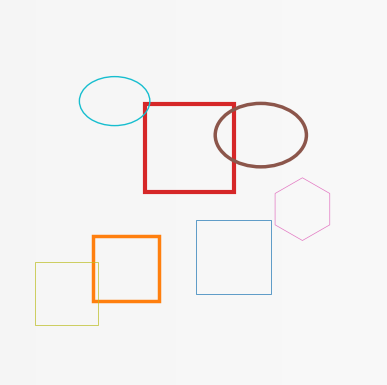[{"shape": "square", "thickness": 0.5, "radius": 0.48, "center": [0.603, 0.333]}, {"shape": "square", "thickness": 2.5, "radius": 0.42, "center": [0.325, 0.302]}, {"shape": "square", "thickness": 3, "radius": 0.58, "center": [0.489, 0.615]}, {"shape": "oval", "thickness": 2.5, "radius": 0.59, "center": [0.673, 0.649]}, {"shape": "hexagon", "thickness": 0.5, "radius": 0.41, "center": [0.78, 0.457]}, {"shape": "square", "thickness": 0.5, "radius": 0.41, "center": [0.172, 0.237]}, {"shape": "oval", "thickness": 1, "radius": 0.45, "center": [0.296, 0.737]}]